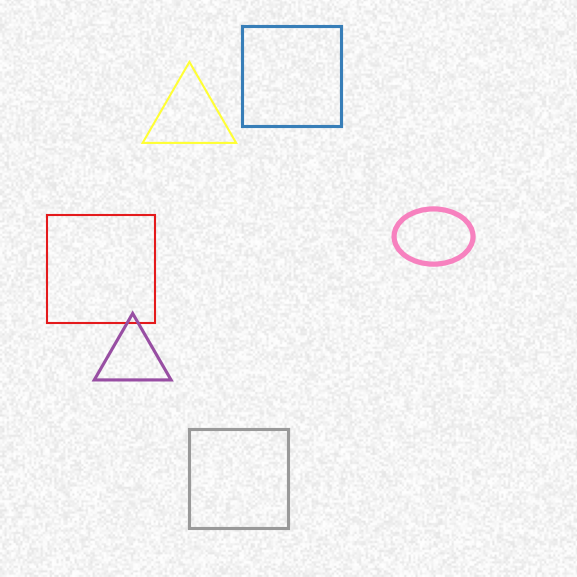[{"shape": "square", "thickness": 1, "radius": 0.47, "center": [0.174, 0.533]}, {"shape": "square", "thickness": 1.5, "radius": 0.43, "center": [0.505, 0.868]}, {"shape": "triangle", "thickness": 1.5, "radius": 0.38, "center": [0.23, 0.38]}, {"shape": "triangle", "thickness": 1, "radius": 0.47, "center": [0.328, 0.798]}, {"shape": "oval", "thickness": 2.5, "radius": 0.34, "center": [0.751, 0.59]}, {"shape": "square", "thickness": 1.5, "radius": 0.43, "center": [0.413, 0.171]}]